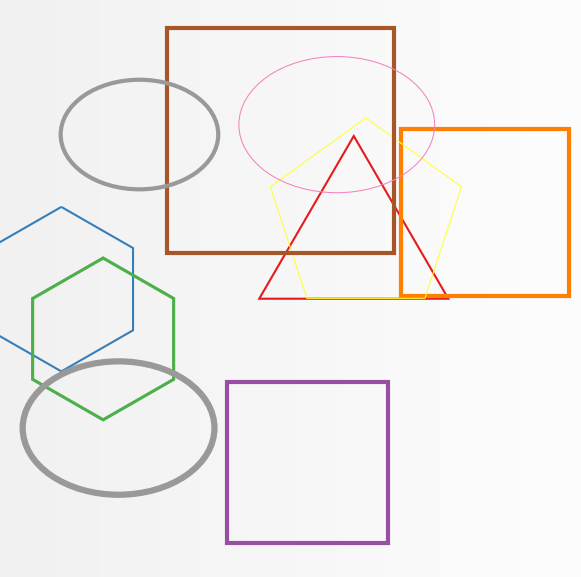[{"shape": "triangle", "thickness": 1, "radius": 0.94, "center": [0.609, 0.576]}, {"shape": "hexagon", "thickness": 1, "radius": 0.71, "center": [0.106, 0.498]}, {"shape": "hexagon", "thickness": 1.5, "radius": 0.7, "center": [0.177, 0.412]}, {"shape": "square", "thickness": 2, "radius": 0.69, "center": [0.529, 0.198]}, {"shape": "square", "thickness": 2, "radius": 0.72, "center": [0.834, 0.631]}, {"shape": "pentagon", "thickness": 0.5, "radius": 0.86, "center": [0.63, 0.622]}, {"shape": "square", "thickness": 2, "radius": 0.98, "center": [0.483, 0.756]}, {"shape": "oval", "thickness": 0.5, "radius": 0.84, "center": [0.579, 0.783]}, {"shape": "oval", "thickness": 2, "radius": 0.68, "center": [0.24, 0.766]}, {"shape": "oval", "thickness": 3, "radius": 0.82, "center": [0.204, 0.258]}]